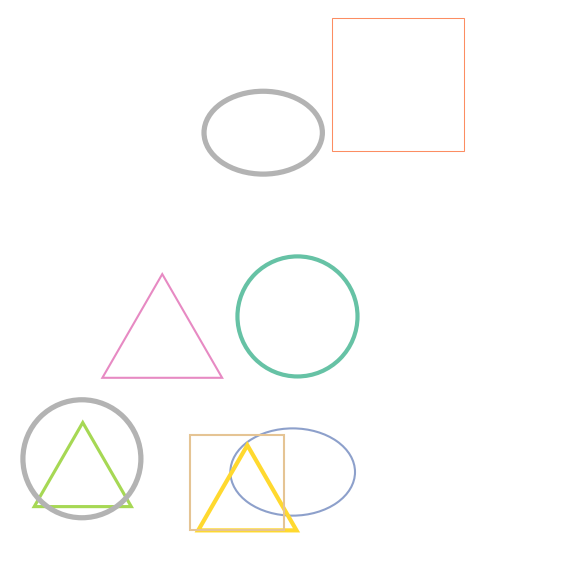[{"shape": "circle", "thickness": 2, "radius": 0.52, "center": [0.515, 0.451]}, {"shape": "square", "thickness": 0.5, "radius": 0.57, "center": [0.689, 0.853]}, {"shape": "oval", "thickness": 1, "radius": 0.54, "center": [0.507, 0.182]}, {"shape": "triangle", "thickness": 1, "radius": 0.6, "center": [0.281, 0.405]}, {"shape": "triangle", "thickness": 1.5, "radius": 0.49, "center": [0.143, 0.17]}, {"shape": "triangle", "thickness": 2, "radius": 0.49, "center": [0.428, 0.13]}, {"shape": "square", "thickness": 1, "radius": 0.41, "center": [0.411, 0.163]}, {"shape": "circle", "thickness": 2.5, "radius": 0.51, "center": [0.142, 0.205]}, {"shape": "oval", "thickness": 2.5, "radius": 0.51, "center": [0.456, 0.769]}]